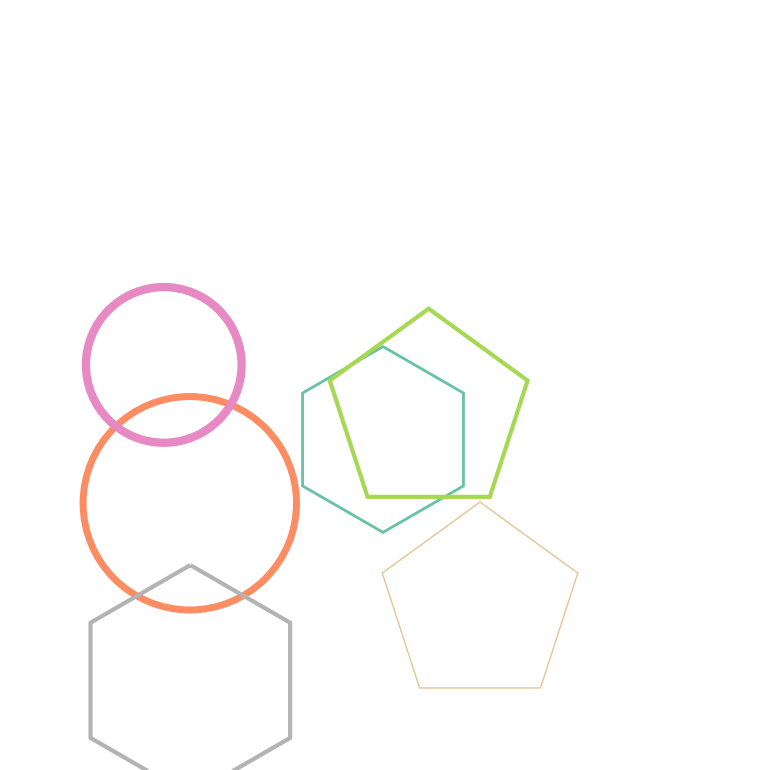[{"shape": "hexagon", "thickness": 1, "radius": 0.6, "center": [0.497, 0.429]}, {"shape": "circle", "thickness": 2.5, "radius": 0.69, "center": [0.246, 0.346]}, {"shape": "circle", "thickness": 3, "radius": 0.51, "center": [0.213, 0.526]}, {"shape": "pentagon", "thickness": 1.5, "radius": 0.68, "center": [0.557, 0.464]}, {"shape": "pentagon", "thickness": 0.5, "radius": 0.67, "center": [0.623, 0.214]}, {"shape": "hexagon", "thickness": 1.5, "radius": 0.75, "center": [0.247, 0.116]}]